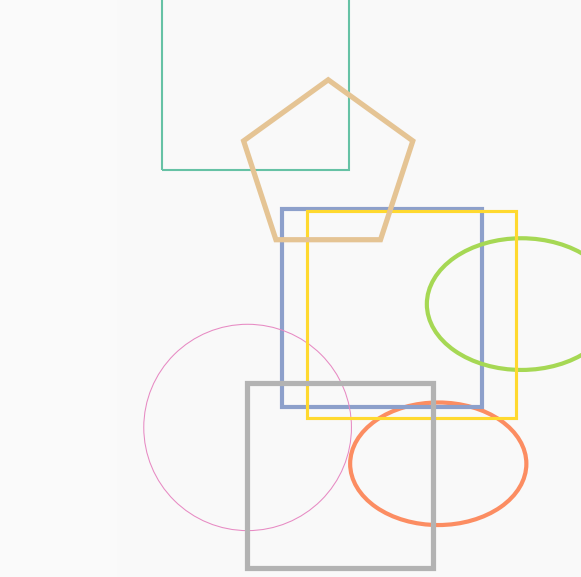[{"shape": "square", "thickness": 1, "radius": 0.81, "center": [0.44, 0.866]}, {"shape": "oval", "thickness": 2, "radius": 0.76, "center": [0.754, 0.196]}, {"shape": "square", "thickness": 2, "radius": 0.86, "center": [0.657, 0.466]}, {"shape": "circle", "thickness": 0.5, "radius": 0.89, "center": [0.426, 0.259]}, {"shape": "oval", "thickness": 2, "radius": 0.81, "center": [0.897, 0.473]}, {"shape": "square", "thickness": 1.5, "radius": 0.9, "center": [0.708, 0.455]}, {"shape": "pentagon", "thickness": 2.5, "radius": 0.77, "center": [0.565, 0.708]}, {"shape": "square", "thickness": 2.5, "radius": 0.8, "center": [0.585, 0.176]}]